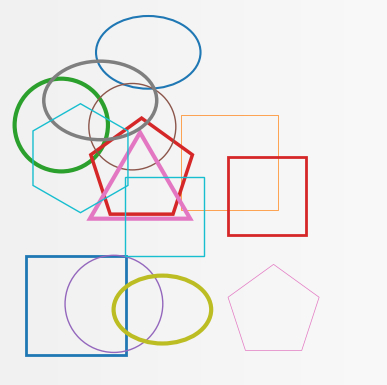[{"shape": "square", "thickness": 2, "radius": 0.65, "center": [0.197, 0.206]}, {"shape": "oval", "thickness": 1.5, "radius": 0.67, "center": [0.383, 0.864]}, {"shape": "square", "thickness": 0.5, "radius": 0.62, "center": [0.592, 0.578]}, {"shape": "circle", "thickness": 3, "radius": 0.6, "center": [0.158, 0.675]}, {"shape": "square", "thickness": 2, "radius": 0.5, "center": [0.688, 0.491]}, {"shape": "pentagon", "thickness": 2.5, "radius": 0.69, "center": [0.365, 0.555]}, {"shape": "circle", "thickness": 1, "radius": 0.63, "center": [0.294, 0.211]}, {"shape": "circle", "thickness": 1, "radius": 0.56, "center": [0.341, 0.671]}, {"shape": "pentagon", "thickness": 0.5, "radius": 0.62, "center": [0.706, 0.19]}, {"shape": "triangle", "thickness": 3, "radius": 0.75, "center": [0.361, 0.507]}, {"shape": "oval", "thickness": 2.5, "radius": 0.73, "center": [0.259, 0.739]}, {"shape": "oval", "thickness": 3, "radius": 0.63, "center": [0.419, 0.196]}, {"shape": "hexagon", "thickness": 1, "radius": 0.71, "center": [0.208, 0.589]}, {"shape": "square", "thickness": 1, "radius": 0.51, "center": [0.424, 0.437]}]